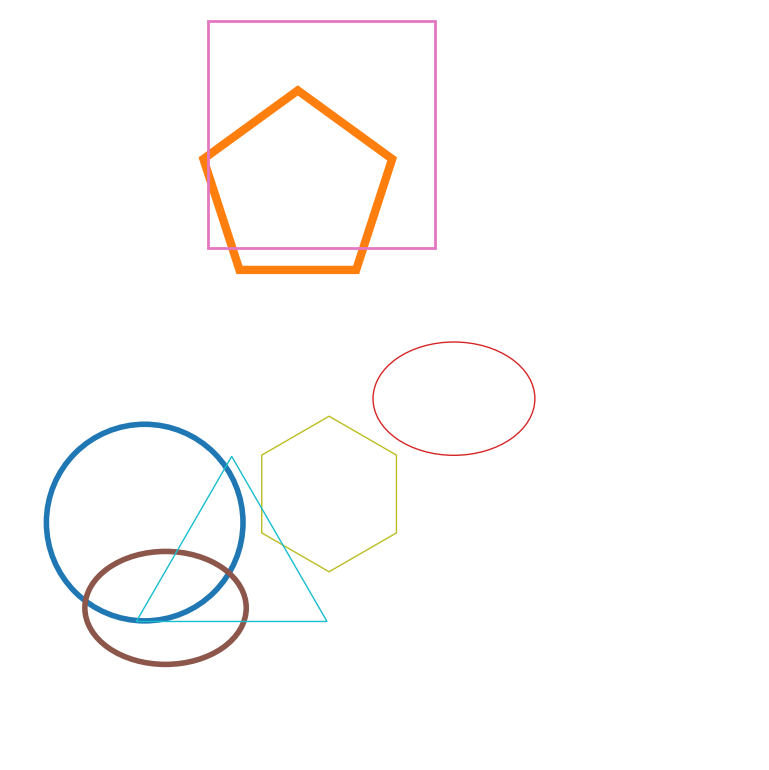[{"shape": "circle", "thickness": 2, "radius": 0.64, "center": [0.188, 0.321]}, {"shape": "pentagon", "thickness": 3, "radius": 0.64, "center": [0.387, 0.754]}, {"shape": "oval", "thickness": 0.5, "radius": 0.53, "center": [0.59, 0.482]}, {"shape": "oval", "thickness": 2, "radius": 0.52, "center": [0.215, 0.211]}, {"shape": "square", "thickness": 1, "radius": 0.73, "center": [0.417, 0.825]}, {"shape": "hexagon", "thickness": 0.5, "radius": 0.5, "center": [0.427, 0.358]}, {"shape": "triangle", "thickness": 0.5, "radius": 0.71, "center": [0.301, 0.264]}]